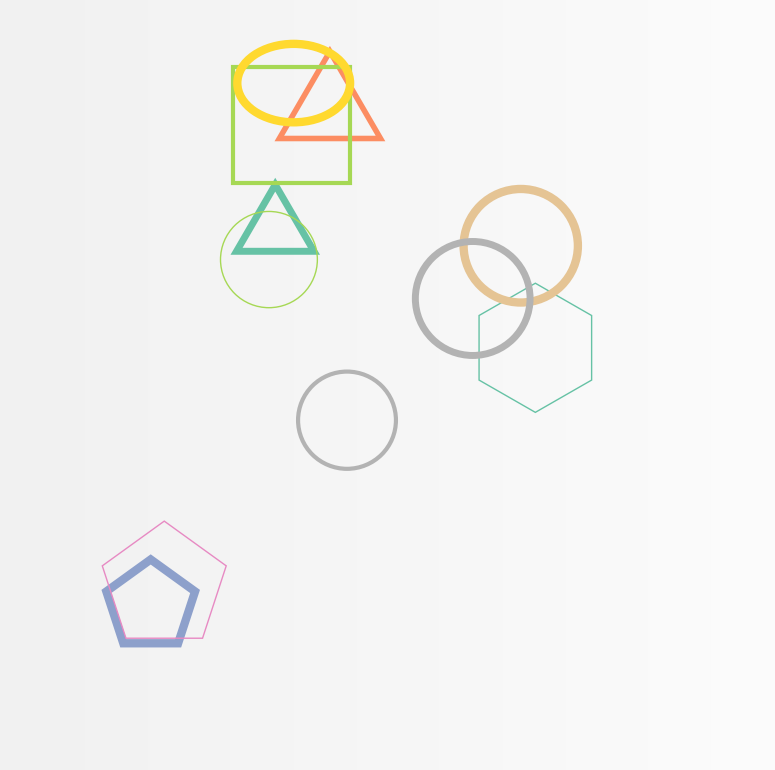[{"shape": "hexagon", "thickness": 0.5, "radius": 0.42, "center": [0.691, 0.548]}, {"shape": "triangle", "thickness": 2.5, "radius": 0.29, "center": [0.355, 0.702]}, {"shape": "triangle", "thickness": 2, "radius": 0.38, "center": [0.426, 0.858]}, {"shape": "pentagon", "thickness": 3, "radius": 0.3, "center": [0.194, 0.213]}, {"shape": "pentagon", "thickness": 0.5, "radius": 0.42, "center": [0.212, 0.239]}, {"shape": "square", "thickness": 1.5, "radius": 0.37, "center": [0.376, 0.838]}, {"shape": "circle", "thickness": 0.5, "radius": 0.31, "center": [0.347, 0.663]}, {"shape": "oval", "thickness": 3, "radius": 0.36, "center": [0.379, 0.892]}, {"shape": "circle", "thickness": 3, "radius": 0.37, "center": [0.672, 0.681]}, {"shape": "circle", "thickness": 1.5, "radius": 0.32, "center": [0.448, 0.454]}, {"shape": "circle", "thickness": 2.5, "radius": 0.37, "center": [0.61, 0.612]}]